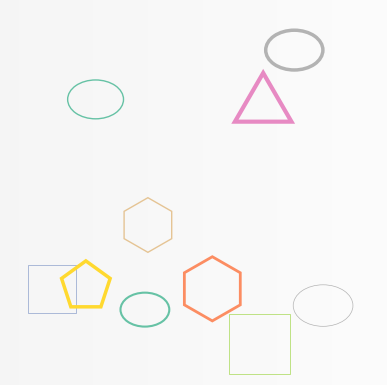[{"shape": "oval", "thickness": 1.5, "radius": 0.31, "center": [0.374, 0.196]}, {"shape": "oval", "thickness": 1, "radius": 0.36, "center": [0.247, 0.742]}, {"shape": "hexagon", "thickness": 2, "radius": 0.42, "center": [0.548, 0.25]}, {"shape": "square", "thickness": 0.5, "radius": 0.31, "center": [0.134, 0.249]}, {"shape": "triangle", "thickness": 3, "radius": 0.42, "center": [0.679, 0.726]}, {"shape": "square", "thickness": 0.5, "radius": 0.39, "center": [0.669, 0.106]}, {"shape": "pentagon", "thickness": 2.5, "radius": 0.33, "center": [0.222, 0.256]}, {"shape": "hexagon", "thickness": 1, "radius": 0.35, "center": [0.382, 0.416]}, {"shape": "oval", "thickness": 0.5, "radius": 0.39, "center": [0.834, 0.206]}, {"shape": "oval", "thickness": 2.5, "radius": 0.37, "center": [0.759, 0.87]}]